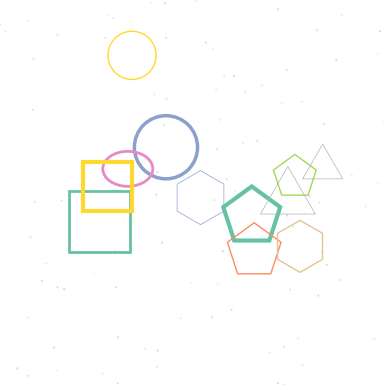[{"shape": "pentagon", "thickness": 3, "radius": 0.39, "center": [0.654, 0.438]}, {"shape": "square", "thickness": 2, "radius": 0.4, "center": [0.26, 0.425]}, {"shape": "pentagon", "thickness": 1, "radius": 0.37, "center": [0.66, 0.348]}, {"shape": "hexagon", "thickness": 0.5, "radius": 0.35, "center": [0.521, 0.487]}, {"shape": "circle", "thickness": 2.5, "radius": 0.41, "center": [0.431, 0.617]}, {"shape": "oval", "thickness": 2, "radius": 0.32, "center": [0.332, 0.561]}, {"shape": "pentagon", "thickness": 1, "radius": 0.29, "center": [0.766, 0.54]}, {"shape": "square", "thickness": 3, "radius": 0.31, "center": [0.28, 0.516]}, {"shape": "circle", "thickness": 1, "radius": 0.31, "center": [0.343, 0.856]}, {"shape": "hexagon", "thickness": 1, "radius": 0.34, "center": [0.779, 0.36]}, {"shape": "triangle", "thickness": 0.5, "radius": 0.3, "center": [0.838, 0.566]}, {"shape": "triangle", "thickness": 0.5, "radius": 0.41, "center": [0.748, 0.485]}]